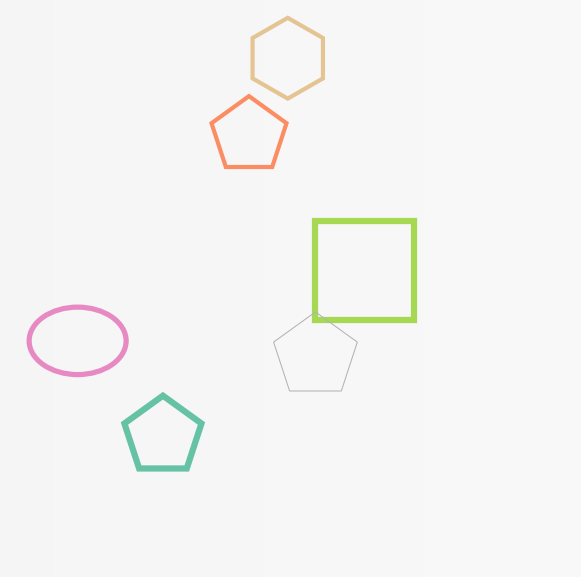[{"shape": "pentagon", "thickness": 3, "radius": 0.35, "center": [0.28, 0.244]}, {"shape": "pentagon", "thickness": 2, "radius": 0.34, "center": [0.428, 0.765]}, {"shape": "oval", "thickness": 2.5, "radius": 0.42, "center": [0.134, 0.409]}, {"shape": "square", "thickness": 3, "radius": 0.42, "center": [0.627, 0.531]}, {"shape": "hexagon", "thickness": 2, "radius": 0.35, "center": [0.495, 0.898]}, {"shape": "pentagon", "thickness": 0.5, "radius": 0.38, "center": [0.543, 0.383]}]